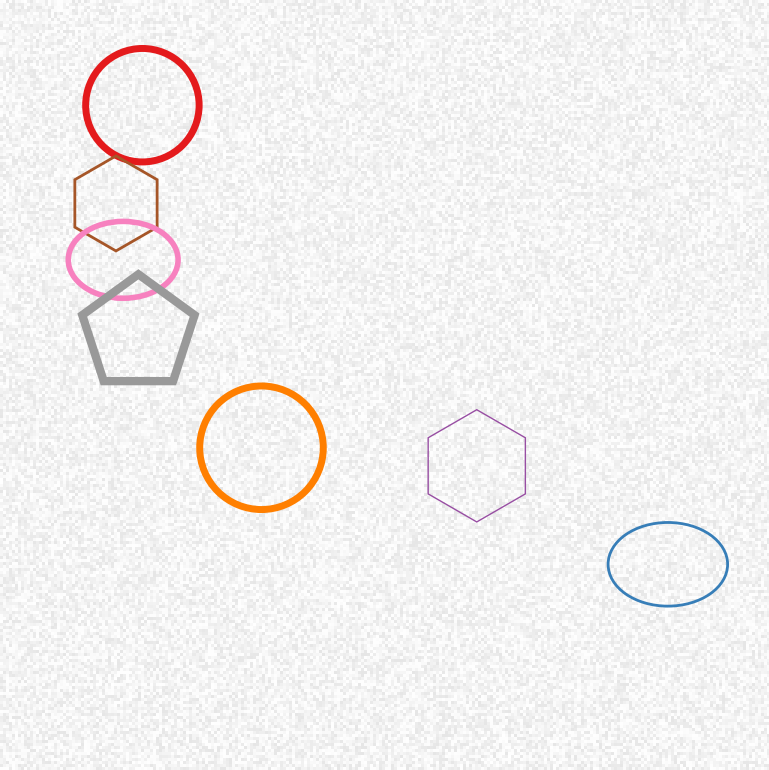[{"shape": "circle", "thickness": 2.5, "radius": 0.37, "center": [0.185, 0.863]}, {"shape": "oval", "thickness": 1, "radius": 0.39, "center": [0.867, 0.267]}, {"shape": "hexagon", "thickness": 0.5, "radius": 0.36, "center": [0.619, 0.395]}, {"shape": "circle", "thickness": 2.5, "radius": 0.4, "center": [0.34, 0.418]}, {"shape": "hexagon", "thickness": 1, "radius": 0.31, "center": [0.151, 0.736]}, {"shape": "oval", "thickness": 2, "radius": 0.36, "center": [0.16, 0.663]}, {"shape": "pentagon", "thickness": 3, "radius": 0.38, "center": [0.18, 0.567]}]